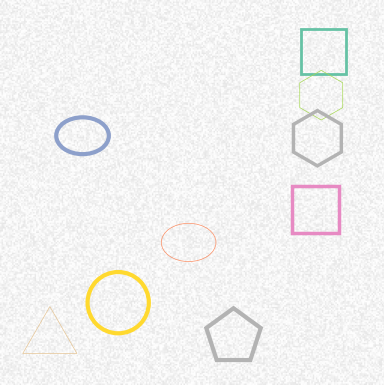[{"shape": "square", "thickness": 2, "radius": 0.29, "center": [0.84, 0.866]}, {"shape": "oval", "thickness": 0.5, "radius": 0.35, "center": [0.49, 0.37]}, {"shape": "oval", "thickness": 3, "radius": 0.34, "center": [0.214, 0.647]}, {"shape": "square", "thickness": 2.5, "radius": 0.31, "center": [0.82, 0.457]}, {"shape": "hexagon", "thickness": 0.5, "radius": 0.32, "center": [0.834, 0.753]}, {"shape": "circle", "thickness": 3, "radius": 0.4, "center": [0.307, 0.214]}, {"shape": "triangle", "thickness": 0.5, "radius": 0.41, "center": [0.129, 0.122]}, {"shape": "pentagon", "thickness": 3, "radius": 0.37, "center": [0.607, 0.125]}, {"shape": "hexagon", "thickness": 2.5, "radius": 0.36, "center": [0.824, 0.641]}]